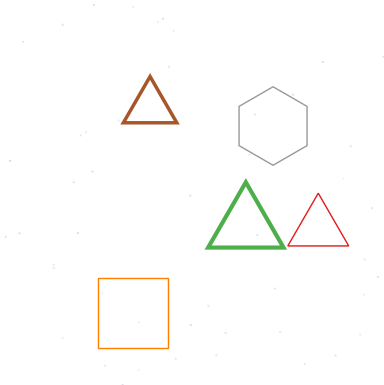[{"shape": "triangle", "thickness": 1, "radius": 0.46, "center": [0.827, 0.407]}, {"shape": "triangle", "thickness": 3, "radius": 0.57, "center": [0.639, 0.414]}, {"shape": "square", "thickness": 1, "radius": 0.45, "center": [0.345, 0.188]}, {"shape": "triangle", "thickness": 2.5, "radius": 0.4, "center": [0.39, 0.721]}, {"shape": "hexagon", "thickness": 1, "radius": 0.51, "center": [0.709, 0.673]}]